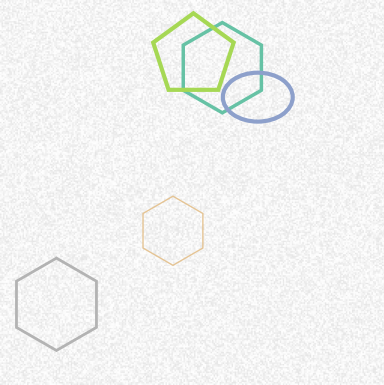[{"shape": "hexagon", "thickness": 2.5, "radius": 0.59, "center": [0.577, 0.824]}, {"shape": "oval", "thickness": 3, "radius": 0.45, "center": [0.67, 0.748]}, {"shape": "pentagon", "thickness": 3, "radius": 0.55, "center": [0.502, 0.856]}, {"shape": "hexagon", "thickness": 1, "radius": 0.45, "center": [0.449, 0.401]}, {"shape": "hexagon", "thickness": 2, "radius": 0.6, "center": [0.147, 0.21]}]